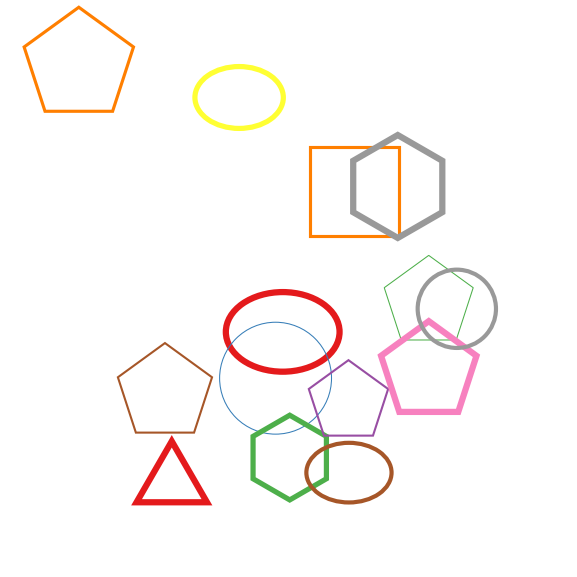[{"shape": "triangle", "thickness": 3, "radius": 0.35, "center": [0.297, 0.165]}, {"shape": "oval", "thickness": 3, "radius": 0.49, "center": [0.49, 0.424]}, {"shape": "circle", "thickness": 0.5, "radius": 0.48, "center": [0.477, 0.344]}, {"shape": "hexagon", "thickness": 2.5, "radius": 0.37, "center": [0.502, 0.207]}, {"shape": "pentagon", "thickness": 0.5, "radius": 0.4, "center": [0.742, 0.476]}, {"shape": "pentagon", "thickness": 1, "radius": 0.36, "center": [0.603, 0.303]}, {"shape": "pentagon", "thickness": 1.5, "radius": 0.5, "center": [0.136, 0.887]}, {"shape": "square", "thickness": 1.5, "radius": 0.38, "center": [0.613, 0.667]}, {"shape": "oval", "thickness": 2.5, "radius": 0.38, "center": [0.414, 0.83]}, {"shape": "pentagon", "thickness": 1, "radius": 0.43, "center": [0.286, 0.319]}, {"shape": "oval", "thickness": 2, "radius": 0.37, "center": [0.604, 0.181]}, {"shape": "pentagon", "thickness": 3, "radius": 0.43, "center": [0.742, 0.356]}, {"shape": "hexagon", "thickness": 3, "radius": 0.45, "center": [0.689, 0.676]}, {"shape": "circle", "thickness": 2, "radius": 0.34, "center": [0.791, 0.464]}]